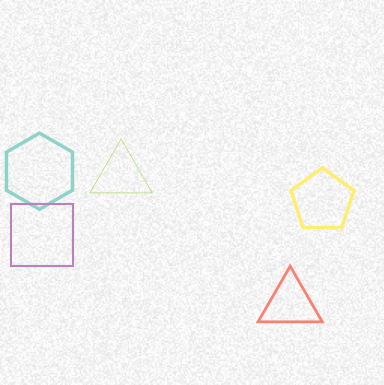[{"shape": "hexagon", "thickness": 2.5, "radius": 0.49, "center": [0.103, 0.555]}, {"shape": "triangle", "thickness": 2, "radius": 0.48, "center": [0.754, 0.212]}, {"shape": "triangle", "thickness": 0.5, "radius": 0.47, "center": [0.314, 0.546]}, {"shape": "square", "thickness": 1.5, "radius": 0.41, "center": [0.109, 0.39]}, {"shape": "pentagon", "thickness": 2.5, "radius": 0.43, "center": [0.838, 0.478]}]